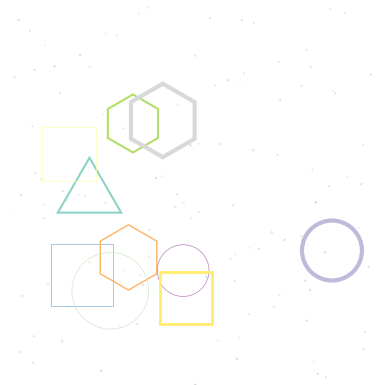[{"shape": "triangle", "thickness": 1.5, "radius": 0.48, "center": [0.232, 0.495]}, {"shape": "square", "thickness": 0.5, "radius": 0.35, "center": [0.179, 0.6]}, {"shape": "circle", "thickness": 3, "radius": 0.39, "center": [0.862, 0.349]}, {"shape": "square", "thickness": 0.5, "radius": 0.4, "center": [0.212, 0.285]}, {"shape": "hexagon", "thickness": 1, "radius": 0.42, "center": [0.334, 0.331]}, {"shape": "hexagon", "thickness": 1.5, "radius": 0.38, "center": [0.345, 0.679]}, {"shape": "hexagon", "thickness": 3, "radius": 0.48, "center": [0.423, 0.687]}, {"shape": "circle", "thickness": 0.5, "radius": 0.34, "center": [0.476, 0.297]}, {"shape": "circle", "thickness": 0.5, "radius": 0.5, "center": [0.286, 0.245]}, {"shape": "square", "thickness": 2, "radius": 0.33, "center": [0.484, 0.226]}]